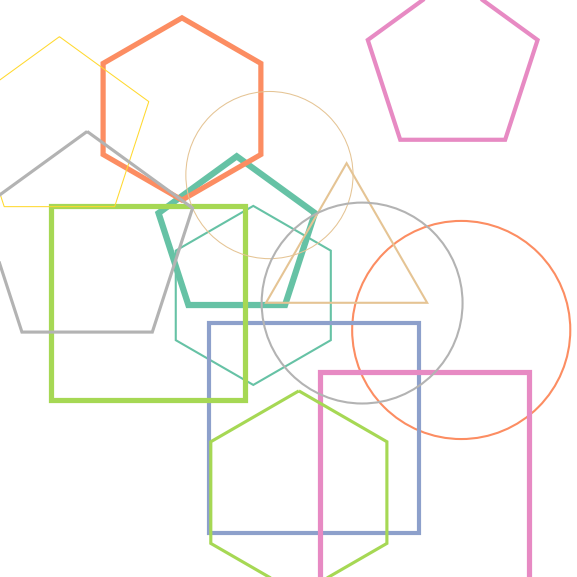[{"shape": "pentagon", "thickness": 3, "radius": 0.71, "center": [0.41, 0.586]}, {"shape": "hexagon", "thickness": 1, "radius": 0.78, "center": [0.439, 0.488]}, {"shape": "circle", "thickness": 1, "radius": 0.94, "center": [0.799, 0.428]}, {"shape": "hexagon", "thickness": 2.5, "radius": 0.79, "center": [0.315, 0.81]}, {"shape": "square", "thickness": 2, "radius": 0.91, "center": [0.544, 0.257]}, {"shape": "square", "thickness": 2.5, "radius": 0.91, "center": [0.734, 0.174]}, {"shape": "pentagon", "thickness": 2, "radius": 0.77, "center": [0.784, 0.882]}, {"shape": "square", "thickness": 2.5, "radius": 0.84, "center": [0.256, 0.474]}, {"shape": "hexagon", "thickness": 1.5, "radius": 0.88, "center": [0.517, 0.146]}, {"shape": "pentagon", "thickness": 0.5, "radius": 0.81, "center": [0.103, 0.773]}, {"shape": "circle", "thickness": 0.5, "radius": 0.72, "center": [0.467, 0.696]}, {"shape": "triangle", "thickness": 1, "radius": 0.81, "center": [0.6, 0.555]}, {"shape": "pentagon", "thickness": 1.5, "radius": 0.96, "center": [0.151, 0.579]}, {"shape": "circle", "thickness": 1, "radius": 0.87, "center": [0.627, 0.474]}]